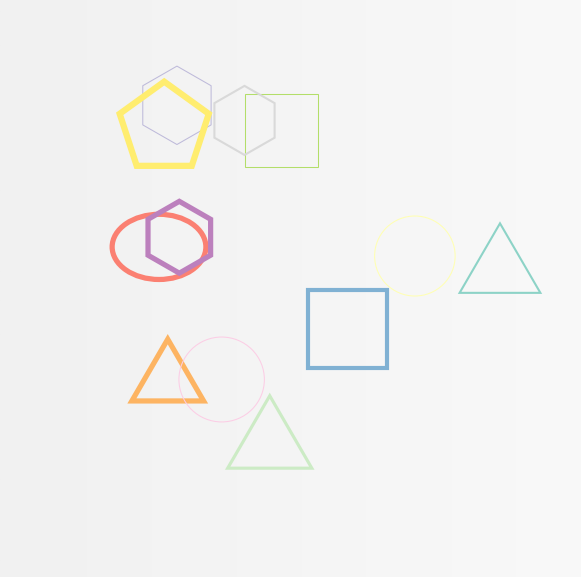[{"shape": "triangle", "thickness": 1, "radius": 0.4, "center": [0.86, 0.532]}, {"shape": "circle", "thickness": 0.5, "radius": 0.35, "center": [0.714, 0.556]}, {"shape": "hexagon", "thickness": 0.5, "radius": 0.34, "center": [0.304, 0.817]}, {"shape": "oval", "thickness": 2.5, "radius": 0.4, "center": [0.274, 0.572]}, {"shape": "square", "thickness": 2, "radius": 0.34, "center": [0.598, 0.429]}, {"shape": "triangle", "thickness": 2.5, "radius": 0.36, "center": [0.289, 0.34]}, {"shape": "square", "thickness": 0.5, "radius": 0.31, "center": [0.484, 0.773]}, {"shape": "circle", "thickness": 0.5, "radius": 0.37, "center": [0.381, 0.342]}, {"shape": "hexagon", "thickness": 1, "radius": 0.3, "center": [0.421, 0.791]}, {"shape": "hexagon", "thickness": 2.5, "radius": 0.31, "center": [0.309, 0.588]}, {"shape": "triangle", "thickness": 1.5, "radius": 0.42, "center": [0.464, 0.23]}, {"shape": "pentagon", "thickness": 3, "radius": 0.4, "center": [0.283, 0.777]}]